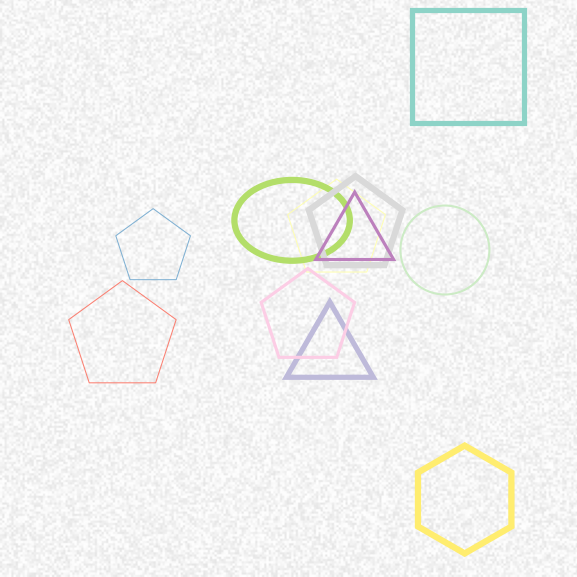[{"shape": "square", "thickness": 2.5, "radius": 0.49, "center": [0.811, 0.884]}, {"shape": "pentagon", "thickness": 0.5, "radius": 0.44, "center": [0.583, 0.6]}, {"shape": "triangle", "thickness": 2.5, "radius": 0.43, "center": [0.571, 0.389]}, {"shape": "pentagon", "thickness": 0.5, "radius": 0.49, "center": [0.212, 0.415]}, {"shape": "pentagon", "thickness": 0.5, "radius": 0.34, "center": [0.265, 0.57]}, {"shape": "oval", "thickness": 3, "radius": 0.5, "center": [0.506, 0.618]}, {"shape": "pentagon", "thickness": 1.5, "radius": 0.43, "center": [0.533, 0.449]}, {"shape": "pentagon", "thickness": 3, "radius": 0.43, "center": [0.616, 0.609]}, {"shape": "triangle", "thickness": 1.5, "radius": 0.39, "center": [0.614, 0.589]}, {"shape": "circle", "thickness": 1, "radius": 0.39, "center": [0.77, 0.566]}, {"shape": "hexagon", "thickness": 3, "radius": 0.47, "center": [0.805, 0.134]}]